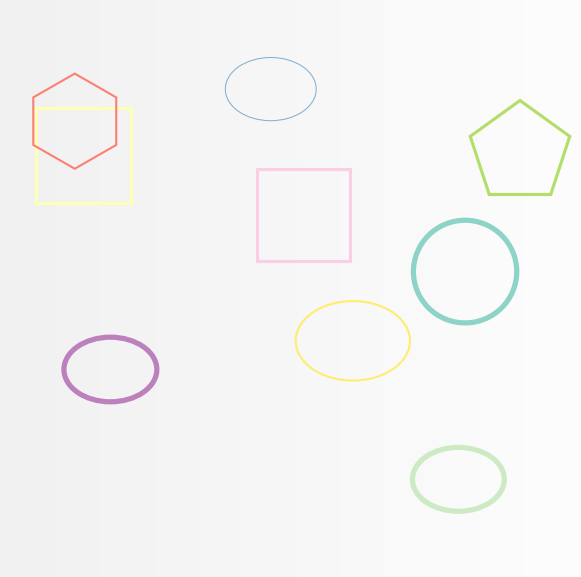[{"shape": "circle", "thickness": 2.5, "radius": 0.44, "center": [0.8, 0.529]}, {"shape": "square", "thickness": 1.5, "radius": 0.41, "center": [0.143, 0.73]}, {"shape": "hexagon", "thickness": 1, "radius": 0.41, "center": [0.129, 0.789]}, {"shape": "oval", "thickness": 0.5, "radius": 0.39, "center": [0.466, 0.845]}, {"shape": "pentagon", "thickness": 1.5, "radius": 0.45, "center": [0.895, 0.735]}, {"shape": "square", "thickness": 1.5, "radius": 0.4, "center": [0.522, 0.627]}, {"shape": "oval", "thickness": 2.5, "radius": 0.4, "center": [0.19, 0.359]}, {"shape": "oval", "thickness": 2.5, "radius": 0.4, "center": [0.789, 0.169]}, {"shape": "oval", "thickness": 1, "radius": 0.49, "center": [0.607, 0.409]}]